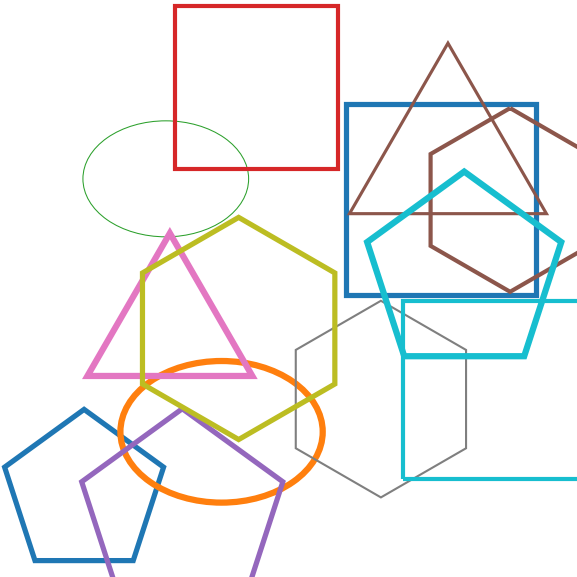[{"shape": "square", "thickness": 2.5, "radius": 0.83, "center": [0.764, 0.654]}, {"shape": "pentagon", "thickness": 2.5, "radius": 0.72, "center": [0.146, 0.145]}, {"shape": "oval", "thickness": 3, "radius": 0.88, "center": [0.384, 0.251]}, {"shape": "oval", "thickness": 0.5, "radius": 0.72, "center": [0.287, 0.689]}, {"shape": "square", "thickness": 2, "radius": 0.71, "center": [0.444, 0.848]}, {"shape": "pentagon", "thickness": 2.5, "radius": 0.92, "center": [0.316, 0.108]}, {"shape": "hexagon", "thickness": 2, "radius": 0.8, "center": [0.883, 0.653]}, {"shape": "triangle", "thickness": 1.5, "radius": 0.98, "center": [0.776, 0.728]}, {"shape": "triangle", "thickness": 3, "radius": 0.82, "center": [0.294, 0.431]}, {"shape": "hexagon", "thickness": 1, "radius": 0.85, "center": [0.66, 0.308]}, {"shape": "hexagon", "thickness": 2.5, "radius": 0.96, "center": [0.413, 0.43]}, {"shape": "square", "thickness": 2, "radius": 0.77, "center": [0.853, 0.324]}, {"shape": "pentagon", "thickness": 3, "radius": 0.88, "center": [0.804, 0.525]}]